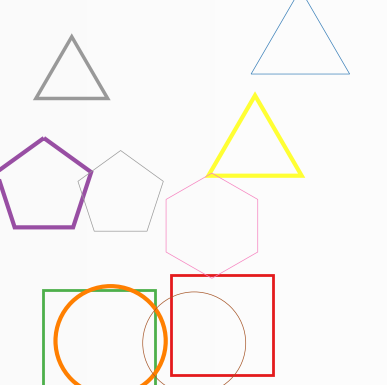[{"shape": "square", "thickness": 2, "radius": 0.65, "center": [0.573, 0.156]}, {"shape": "triangle", "thickness": 0.5, "radius": 0.73, "center": [0.775, 0.881]}, {"shape": "square", "thickness": 2, "radius": 0.72, "center": [0.255, 0.102]}, {"shape": "pentagon", "thickness": 3, "radius": 0.64, "center": [0.113, 0.513]}, {"shape": "circle", "thickness": 3, "radius": 0.71, "center": [0.285, 0.115]}, {"shape": "triangle", "thickness": 3, "radius": 0.69, "center": [0.658, 0.613]}, {"shape": "circle", "thickness": 0.5, "radius": 0.66, "center": [0.501, 0.109]}, {"shape": "hexagon", "thickness": 0.5, "radius": 0.68, "center": [0.547, 0.414]}, {"shape": "triangle", "thickness": 2.5, "radius": 0.53, "center": [0.185, 0.798]}, {"shape": "pentagon", "thickness": 0.5, "radius": 0.58, "center": [0.311, 0.493]}]